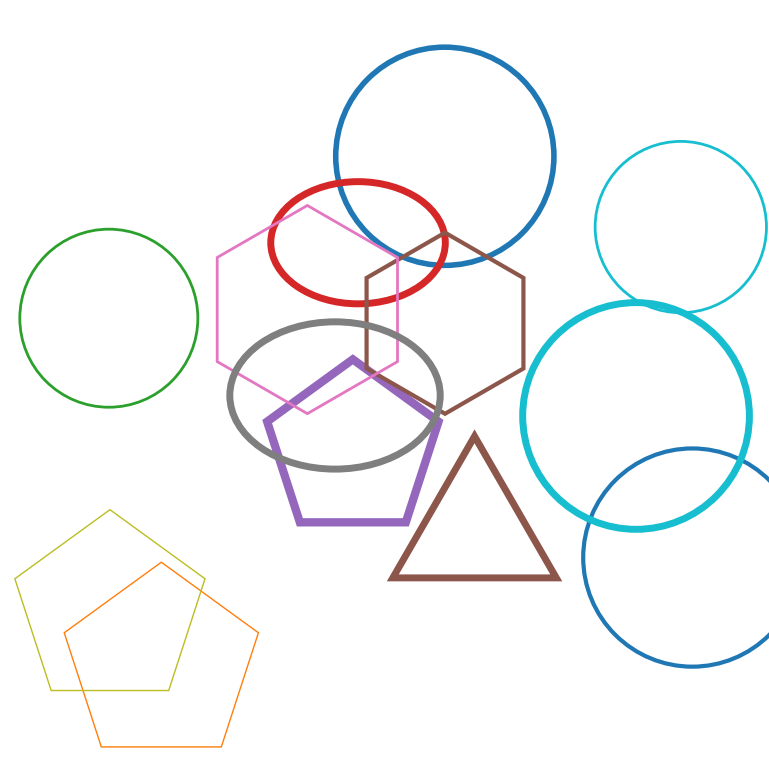[{"shape": "circle", "thickness": 2, "radius": 0.71, "center": [0.578, 0.797]}, {"shape": "circle", "thickness": 1.5, "radius": 0.71, "center": [0.899, 0.276]}, {"shape": "pentagon", "thickness": 0.5, "radius": 0.66, "center": [0.21, 0.137]}, {"shape": "circle", "thickness": 1, "radius": 0.58, "center": [0.141, 0.587]}, {"shape": "oval", "thickness": 2.5, "radius": 0.57, "center": [0.465, 0.685]}, {"shape": "pentagon", "thickness": 3, "radius": 0.59, "center": [0.458, 0.416]}, {"shape": "hexagon", "thickness": 1.5, "radius": 0.59, "center": [0.578, 0.58]}, {"shape": "triangle", "thickness": 2.5, "radius": 0.61, "center": [0.616, 0.311]}, {"shape": "hexagon", "thickness": 1, "radius": 0.68, "center": [0.399, 0.598]}, {"shape": "oval", "thickness": 2.5, "radius": 0.68, "center": [0.435, 0.486]}, {"shape": "pentagon", "thickness": 0.5, "radius": 0.65, "center": [0.143, 0.208]}, {"shape": "circle", "thickness": 1, "radius": 0.56, "center": [0.884, 0.705]}, {"shape": "circle", "thickness": 2.5, "radius": 0.74, "center": [0.826, 0.46]}]